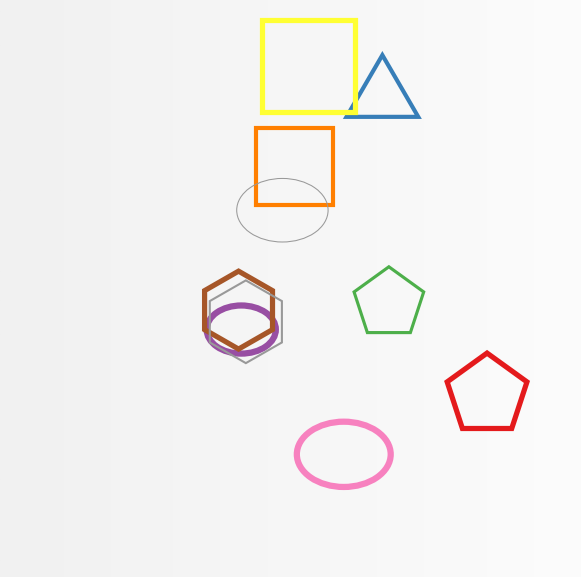[{"shape": "pentagon", "thickness": 2.5, "radius": 0.36, "center": [0.838, 0.316]}, {"shape": "triangle", "thickness": 2, "radius": 0.36, "center": [0.658, 0.832]}, {"shape": "pentagon", "thickness": 1.5, "radius": 0.31, "center": [0.669, 0.474]}, {"shape": "oval", "thickness": 3, "radius": 0.3, "center": [0.415, 0.429]}, {"shape": "square", "thickness": 2, "radius": 0.33, "center": [0.506, 0.711]}, {"shape": "square", "thickness": 2.5, "radius": 0.4, "center": [0.531, 0.885]}, {"shape": "hexagon", "thickness": 2.5, "radius": 0.34, "center": [0.41, 0.462]}, {"shape": "oval", "thickness": 3, "radius": 0.4, "center": [0.591, 0.212]}, {"shape": "oval", "thickness": 0.5, "radius": 0.39, "center": [0.486, 0.635]}, {"shape": "hexagon", "thickness": 1, "radius": 0.36, "center": [0.423, 0.442]}]